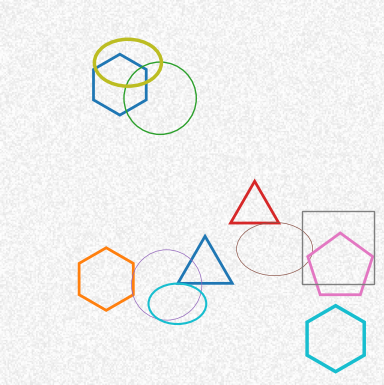[{"shape": "triangle", "thickness": 2, "radius": 0.41, "center": [0.533, 0.305]}, {"shape": "hexagon", "thickness": 2, "radius": 0.4, "center": [0.311, 0.78]}, {"shape": "hexagon", "thickness": 2, "radius": 0.41, "center": [0.276, 0.275]}, {"shape": "circle", "thickness": 1, "radius": 0.47, "center": [0.416, 0.745]}, {"shape": "triangle", "thickness": 2, "radius": 0.36, "center": [0.661, 0.457]}, {"shape": "circle", "thickness": 0.5, "radius": 0.46, "center": [0.433, 0.26]}, {"shape": "oval", "thickness": 0.5, "radius": 0.49, "center": [0.713, 0.353]}, {"shape": "pentagon", "thickness": 2, "radius": 0.44, "center": [0.884, 0.306]}, {"shape": "square", "thickness": 1, "radius": 0.47, "center": [0.878, 0.357]}, {"shape": "oval", "thickness": 2.5, "radius": 0.44, "center": [0.332, 0.837]}, {"shape": "hexagon", "thickness": 2.5, "radius": 0.43, "center": [0.872, 0.12]}, {"shape": "oval", "thickness": 1.5, "radius": 0.38, "center": [0.461, 0.211]}]